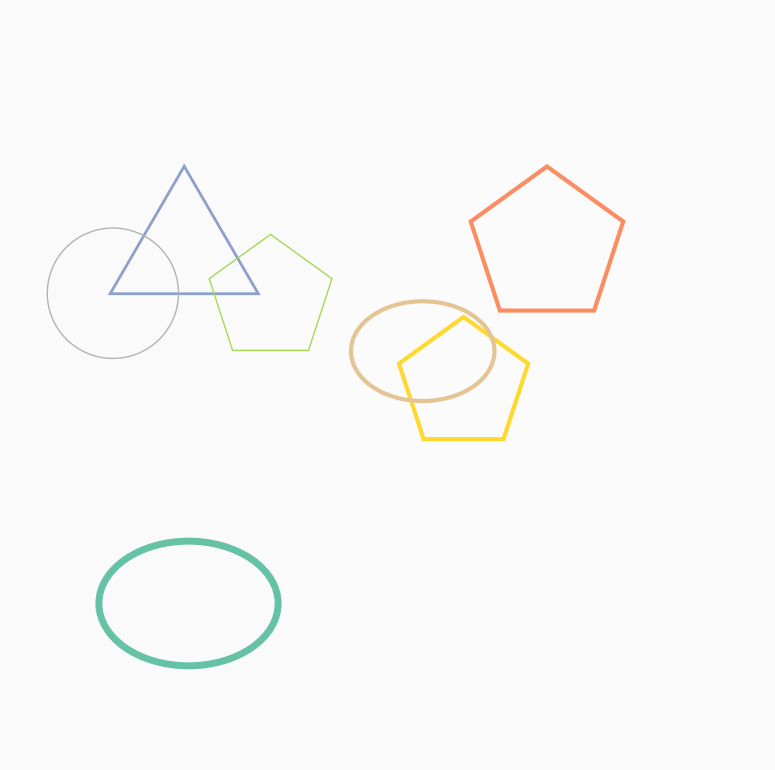[{"shape": "oval", "thickness": 2.5, "radius": 0.58, "center": [0.243, 0.216]}, {"shape": "pentagon", "thickness": 1.5, "radius": 0.52, "center": [0.706, 0.68]}, {"shape": "triangle", "thickness": 1, "radius": 0.55, "center": [0.238, 0.674]}, {"shape": "pentagon", "thickness": 0.5, "radius": 0.42, "center": [0.349, 0.612]}, {"shape": "pentagon", "thickness": 1.5, "radius": 0.44, "center": [0.598, 0.501]}, {"shape": "oval", "thickness": 1.5, "radius": 0.46, "center": [0.545, 0.544]}, {"shape": "circle", "thickness": 0.5, "radius": 0.42, "center": [0.146, 0.619]}]